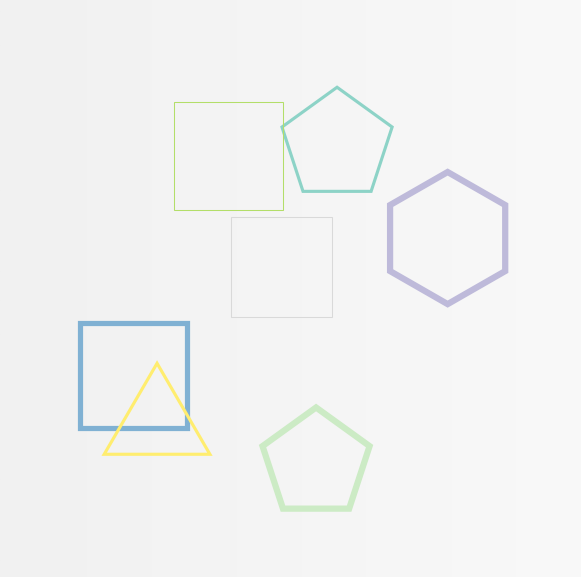[{"shape": "pentagon", "thickness": 1.5, "radius": 0.5, "center": [0.58, 0.748]}, {"shape": "hexagon", "thickness": 3, "radius": 0.57, "center": [0.77, 0.587]}, {"shape": "square", "thickness": 2.5, "radius": 0.46, "center": [0.23, 0.349]}, {"shape": "square", "thickness": 0.5, "radius": 0.47, "center": [0.393, 0.729]}, {"shape": "square", "thickness": 0.5, "radius": 0.43, "center": [0.485, 0.537]}, {"shape": "pentagon", "thickness": 3, "radius": 0.48, "center": [0.544, 0.197]}, {"shape": "triangle", "thickness": 1.5, "radius": 0.53, "center": [0.27, 0.265]}]